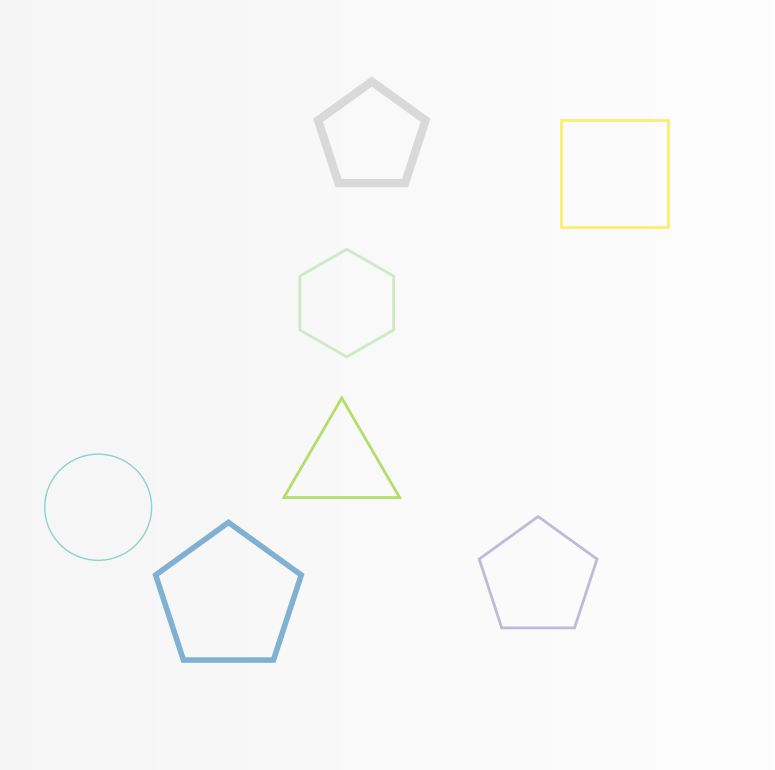[{"shape": "circle", "thickness": 0.5, "radius": 0.34, "center": [0.127, 0.341]}, {"shape": "pentagon", "thickness": 1, "radius": 0.4, "center": [0.694, 0.249]}, {"shape": "pentagon", "thickness": 2, "radius": 0.49, "center": [0.295, 0.223]}, {"shape": "triangle", "thickness": 1, "radius": 0.43, "center": [0.441, 0.397]}, {"shape": "pentagon", "thickness": 3, "radius": 0.36, "center": [0.48, 0.821]}, {"shape": "hexagon", "thickness": 1, "radius": 0.35, "center": [0.447, 0.606]}, {"shape": "square", "thickness": 1, "radius": 0.35, "center": [0.793, 0.775]}]